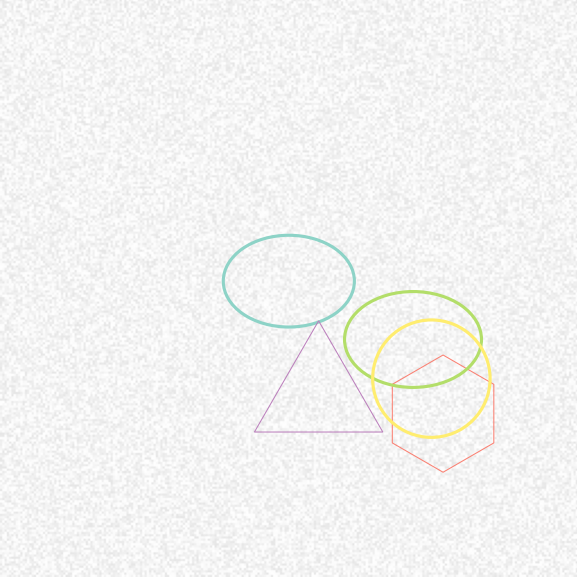[{"shape": "oval", "thickness": 1.5, "radius": 0.57, "center": [0.5, 0.512]}, {"shape": "hexagon", "thickness": 0.5, "radius": 0.51, "center": [0.767, 0.283]}, {"shape": "oval", "thickness": 1.5, "radius": 0.59, "center": [0.715, 0.411]}, {"shape": "triangle", "thickness": 0.5, "radius": 0.64, "center": [0.552, 0.315]}, {"shape": "circle", "thickness": 1.5, "radius": 0.51, "center": [0.747, 0.343]}]